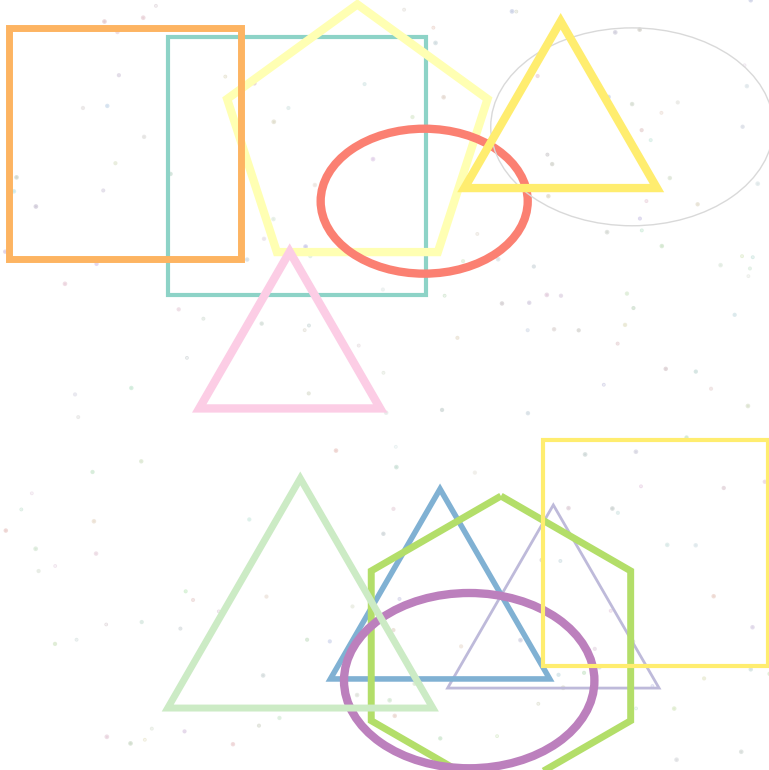[{"shape": "square", "thickness": 1.5, "radius": 0.84, "center": [0.386, 0.785]}, {"shape": "pentagon", "thickness": 3, "radius": 0.89, "center": [0.464, 0.816]}, {"shape": "triangle", "thickness": 1, "radius": 0.79, "center": [0.719, 0.186]}, {"shape": "oval", "thickness": 3, "radius": 0.67, "center": [0.551, 0.739]}, {"shape": "triangle", "thickness": 2, "radius": 0.82, "center": [0.571, 0.2]}, {"shape": "square", "thickness": 2.5, "radius": 0.75, "center": [0.162, 0.814]}, {"shape": "hexagon", "thickness": 2.5, "radius": 0.97, "center": [0.651, 0.161]}, {"shape": "triangle", "thickness": 3, "radius": 0.68, "center": [0.376, 0.537]}, {"shape": "oval", "thickness": 0.5, "radius": 0.92, "center": [0.821, 0.835]}, {"shape": "oval", "thickness": 3, "radius": 0.81, "center": [0.609, 0.116]}, {"shape": "triangle", "thickness": 2.5, "radius": 0.99, "center": [0.39, 0.18]}, {"shape": "triangle", "thickness": 3, "radius": 0.72, "center": [0.728, 0.828]}, {"shape": "square", "thickness": 1.5, "radius": 0.73, "center": [0.851, 0.282]}]